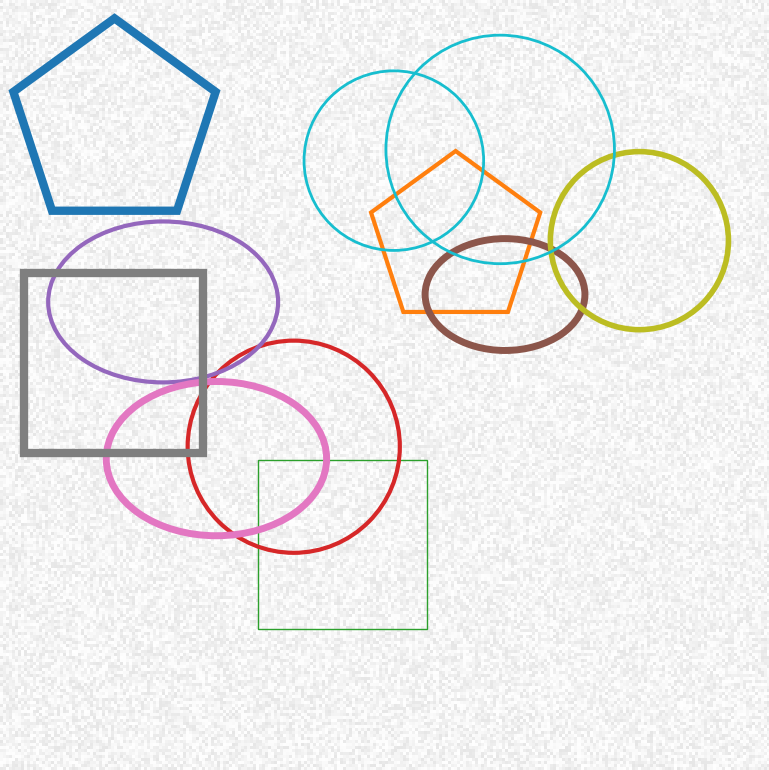[{"shape": "pentagon", "thickness": 3, "radius": 0.69, "center": [0.149, 0.838]}, {"shape": "pentagon", "thickness": 1.5, "radius": 0.58, "center": [0.592, 0.688]}, {"shape": "square", "thickness": 0.5, "radius": 0.55, "center": [0.445, 0.293]}, {"shape": "circle", "thickness": 1.5, "radius": 0.69, "center": [0.381, 0.42]}, {"shape": "oval", "thickness": 1.5, "radius": 0.75, "center": [0.212, 0.608]}, {"shape": "oval", "thickness": 2.5, "radius": 0.52, "center": [0.656, 0.617]}, {"shape": "oval", "thickness": 2.5, "radius": 0.72, "center": [0.281, 0.404]}, {"shape": "square", "thickness": 3, "radius": 0.58, "center": [0.148, 0.528]}, {"shape": "circle", "thickness": 2, "radius": 0.58, "center": [0.83, 0.687]}, {"shape": "circle", "thickness": 1, "radius": 0.74, "center": [0.65, 0.806]}, {"shape": "circle", "thickness": 1, "radius": 0.58, "center": [0.511, 0.791]}]